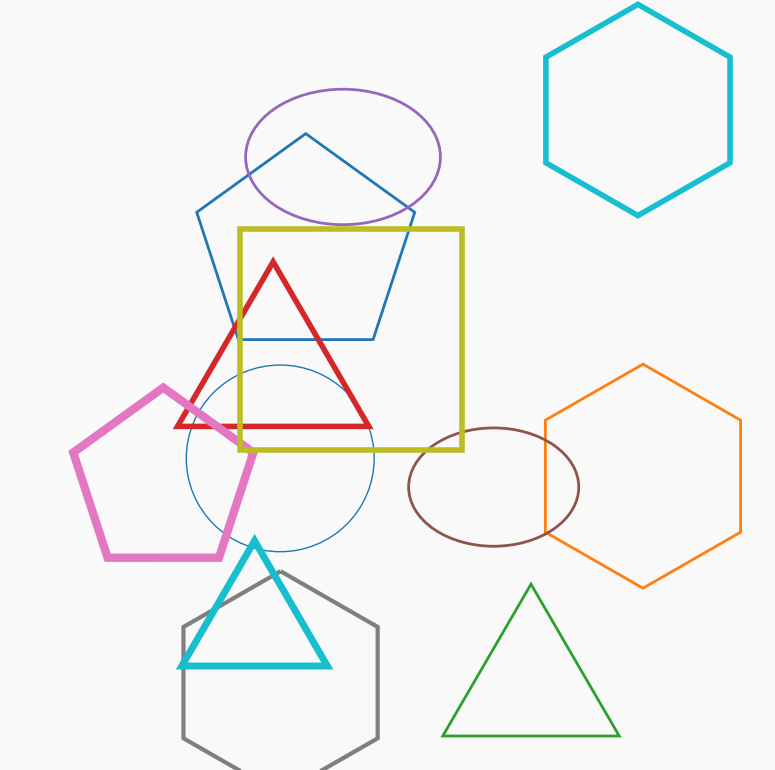[{"shape": "circle", "thickness": 0.5, "radius": 0.61, "center": [0.362, 0.405]}, {"shape": "pentagon", "thickness": 1, "radius": 0.74, "center": [0.394, 0.679]}, {"shape": "hexagon", "thickness": 1, "radius": 0.73, "center": [0.83, 0.382]}, {"shape": "triangle", "thickness": 1, "radius": 0.66, "center": [0.685, 0.11]}, {"shape": "triangle", "thickness": 2, "radius": 0.71, "center": [0.352, 0.517]}, {"shape": "oval", "thickness": 1, "radius": 0.63, "center": [0.443, 0.796]}, {"shape": "oval", "thickness": 1, "radius": 0.55, "center": [0.637, 0.367]}, {"shape": "pentagon", "thickness": 3, "radius": 0.61, "center": [0.211, 0.374]}, {"shape": "hexagon", "thickness": 1.5, "radius": 0.72, "center": [0.362, 0.113]}, {"shape": "square", "thickness": 2, "radius": 0.72, "center": [0.453, 0.559]}, {"shape": "hexagon", "thickness": 2, "radius": 0.69, "center": [0.823, 0.857]}, {"shape": "triangle", "thickness": 2.5, "radius": 0.54, "center": [0.328, 0.189]}]